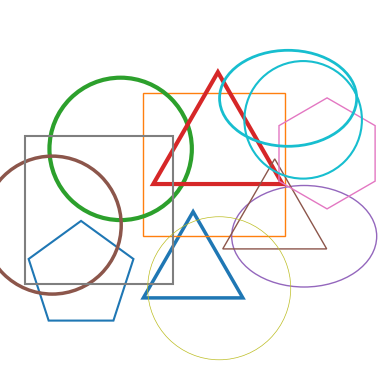[{"shape": "triangle", "thickness": 2.5, "radius": 0.75, "center": [0.502, 0.301]}, {"shape": "pentagon", "thickness": 1.5, "radius": 0.72, "center": [0.21, 0.283]}, {"shape": "square", "thickness": 1, "radius": 0.93, "center": [0.556, 0.572]}, {"shape": "circle", "thickness": 3, "radius": 0.92, "center": [0.313, 0.613]}, {"shape": "triangle", "thickness": 3, "radius": 0.97, "center": [0.566, 0.619]}, {"shape": "oval", "thickness": 1, "radius": 0.94, "center": [0.79, 0.386]}, {"shape": "triangle", "thickness": 1, "radius": 0.78, "center": [0.714, 0.431]}, {"shape": "circle", "thickness": 2.5, "radius": 0.9, "center": [0.136, 0.415]}, {"shape": "hexagon", "thickness": 1, "radius": 0.72, "center": [0.849, 0.602]}, {"shape": "square", "thickness": 1.5, "radius": 0.96, "center": [0.257, 0.454]}, {"shape": "circle", "thickness": 0.5, "radius": 0.93, "center": [0.569, 0.251]}, {"shape": "circle", "thickness": 1.5, "radius": 0.76, "center": [0.787, 0.689]}, {"shape": "oval", "thickness": 2, "radius": 0.89, "center": [0.748, 0.745]}]